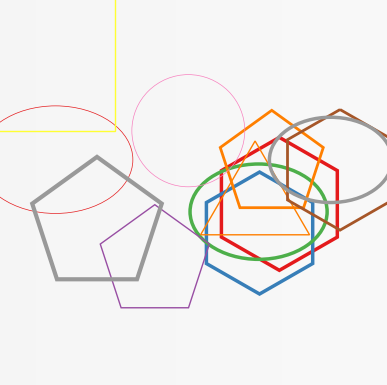[{"shape": "oval", "thickness": 0.5, "radius": 1.0, "center": [0.143, 0.585]}, {"shape": "hexagon", "thickness": 2.5, "radius": 0.86, "center": [0.721, 0.471]}, {"shape": "hexagon", "thickness": 2.5, "radius": 0.79, "center": [0.67, 0.395]}, {"shape": "oval", "thickness": 2.5, "radius": 0.88, "center": [0.667, 0.45]}, {"shape": "pentagon", "thickness": 1, "radius": 0.74, "center": [0.399, 0.32]}, {"shape": "pentagon", "thickness": 2, "radius": 0.7, "center": [0.701, 0.574]}, {"shape": "triangle", "thickness": 1, "radius": 0.81, "center": [0.658, 0.471]}, {"shape": "square", "thickness": 1, "radius": 0.92, "center": [0.114, 0.843]}, {"shape": "hexagon", "thickness": 2, "radius": 0.78, "center": [0.878, 0.559]}, {"shape": "circle", "thickness": 0.5, "radius": 0.73, "center": [0.486, 0.661]}, {"shape": "oval", "thickness": 2.5, "radius": 0.79, "center": [0.853, 0.585]}, {"shape": "pentagon", "thickness": 3, "radius": 0.88, "center": [0.25, 0.417]}]